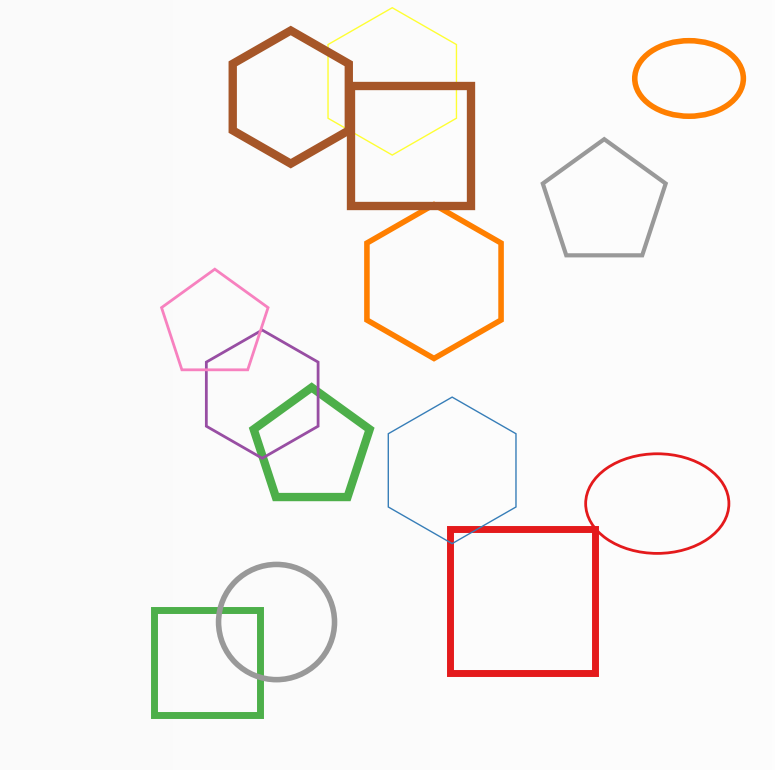[{"shape": "oval", "thickness": 1, "radius": 0.46, "center": [0.848, 0.346]}, {"shape": "square", "thickness": 2.5, "radius": 0.47, "center": [0.674, 0.219]}, {"shape": "hexagon", "thickness": 0.5, "radius": 0.48, "center": [0.583, 0.389]}, {"shape": "pentagon", "thickness": 3, "radius": 0.39, "center": [0.402, 0.418]}, {"shape": "square", "thickness": 2.5, "radius": 0.34, "center": [0.267, 0.14]}, {"shape": "hexagon", "thickness": 1, "radius": 0.42, "center": [0.338, 0.488]}, {"shape": "hexagon", "thickness": 2, "radius": 0.5, "center": [0.56, 0.634]}, {"shape": "oval", "thickness": 2, "radius": 0.35, "center": [0.889, 0.898]}, {"shape": "hexagon", "thickness": 0.5, "radius": 0.48, "center": [0.506, 0.894]}, {"shape": "hexagon", "thickness": 3, "radius": 0.43, "center": [0.375, 0.874]}, {"shape": "square", "thickness": 3, "radius": 0.39, "center": [0.53, 0.81]}, {"shape": "pentagon", "thickness": 1, "radius": 0.36, "center": [0.277, 0.578]}, {"shape": "pentagon", "thickness": 1.5, "radius": 0.42, "center": [0.78, 0.736]}, {"shape": "circle", "thickness": 2, "radius": 0.37, "center": [0.357, 0.192]}]